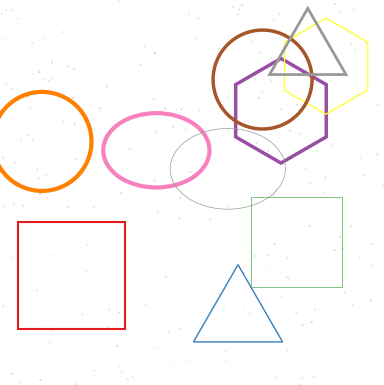[{"shape": "square", "thickness": 1.5, "radius": 0.69, "center": [0.186, 0.284]}, {"shape": "triangle", "thickness": 1, "radius": 0.67, "center": [0.618, 0.179]}, {"shape": "square", "thickness": 0.5, "radius": 0.59, "center": [0.77, 0.371]}, {"shape": "hexagon", "thickness": 2.5, "radius": 0.68, "center": [0.73, 0.712]}, {"shape": "circle", "thickness": 3, "radius": 0.64, "center": [0.109, 0.633]}, {"shape": "hexagon", "thickness": 1, "radius": 0.62, "center": [0.847, 0.828]}, {"shape": "circle", "thickness": 2.5, "radius": 0.64, "center": [0.682, 0.793]}, {"shape": "oval", "thickness": 3, "radius": 0.69, "center": [0.406, 0.61]}, {"shape": "oval", "thickness": 0.5, "radius": 0.75, "center": [0.592, 0.561]}, {"shape": "triangle", "thickness": 2, "radius": 0.57, "center": [0.799, 0.864]}]